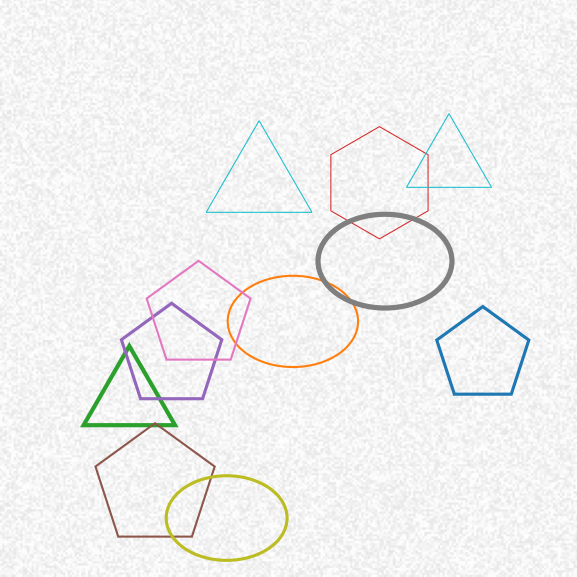[{"shape": "pentagon", "thickness": 1.5, "radius": 0.42, "center": [0.836, 0.384]}, {"shape": "oval", "thickness": 1, "radius": 0.56, "center": [0.507, 0.443]}, {"shape": "triangle", "thickness": 2, "radius": 0.46, "center": [0.224, 0.309]}, {"shape": "hexagon", "thickness": 0.5, "radius": 0.49, "center": [0.657, 0.683]}, {"shape": "pentagon", "thickness": 1.5, "radius": 0.46, "center": [0.297, 0.383]}, {"shape": "pentagon", "thickness": 1, "radius": 0.54, "center": [0.269, 0.158]}, {"shape": "pentagon", "thickness": 1, "radius": 0.47, "center": [0.344, 0.453]}, {"shape": "oval", "thickness": 2.5, "radius": 0.58, "center": [0.667, 0.547]}, {"shape": "oval", "thickness": 1.5, "radius": 0.52, "center": [0.392, 0.102]}, {"shape": "triangle", "thickness": 0.5, "radius": 0.43, "center": [0.777, 0.717]}, {"shape": "triangle", "thickness": 0.5, "radius": 0.53, "center": [0.449, 0.684]}]